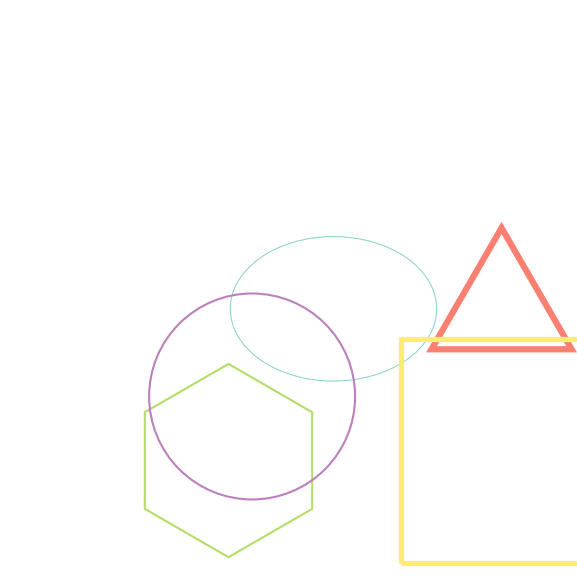[{"shape": "oval", "thickness": 0.5, "radius": 0.89, "center": [0.577, 0.464]}, {"shape": "triangle", "thickness": 3, "radius": 0.7, "center": [0.869, 0.464]}, {"shape": "hexagon", "thickness": 1, "radius": 0.84, "center": [0.396, 0.202]}, {"shape": "circle", "thickness": 1, "radius": 0.89, "center": [0.437, 0.313]}, {"shape": "square", "thickness": 2.5, "radius": 0.97, "center": [0.889, 0.218]}]